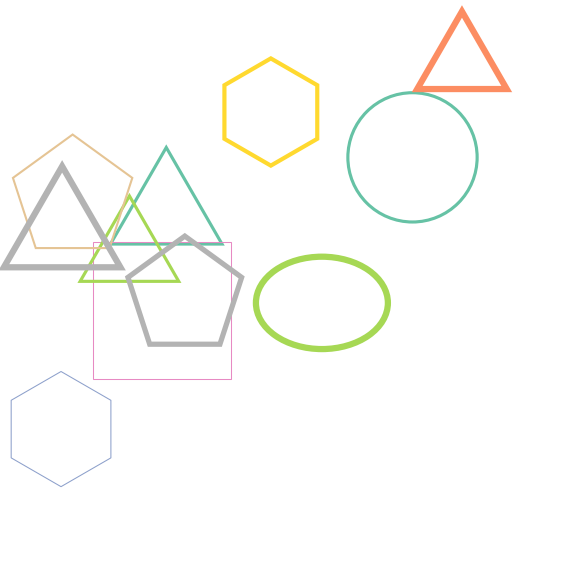[{"shape": "triangle", "thickness": 1.5, "radius": 0.56, "center": [0.288, 0.632]}, {"shape": "circle", "thickness": 1.5, "radius": 0.56, "center": [0.714, 0.727]}, {"shape": "triangle", "thickness": 3, "radius": 0.45, "center": [0.8, 0.89]}, {"shape": "hexagon", "thickness": 0.5, "radius": 0.5, "center": [0.106, 0.256]}, {"shape": "square", "thickness": 0.5, "radius": 0.6, "center": [0.28, 0.461]}, {"shape": "triangle", "thickness": 1.5, "radius": 0.49, "center": [0.224, 0.561]}, {"shape": "oval", "thickness": 3, "radius": 0.57, "center": [0.557, 0.475]}, {"shape": "hexagon", "thickness": 2, "radius": 0.46, "center": [0.469, 0.805]}, {"shape": "pentagon", "thickness": 1, "radius": 0.54, "center": [0.126, 0.657]}, {"shape": "pentagon", "thickness": 2.5, "radius": 0.52, "center": [0.32, 0.487]}, {"shape": "triangle", "thickness": 3, "radius": 0.58, "center": [0.108, 0.595]}]